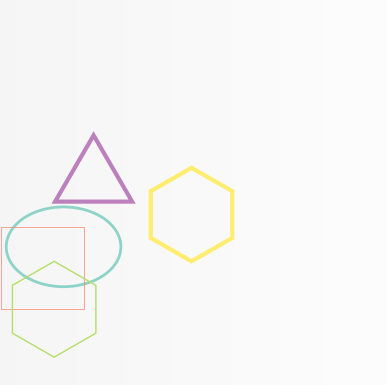[{"shape": "oval", "thickness": 2, "radius": 0.74, "center": [0.164, 0.359]}, {"shape": "square", "thickness": 0.5, "radius": 0.53, "center": [0.11, 0.305]}, {"shape": "hexagon", "thickness": 1, "radius": 0.62, "center": [0.14, 0.197]}, {"shape": "triangle", "thickness": 3, "radius": 0.57, "center": [0.242, 0.534]}, {"shape": "hexagon", "thickness": 3, "radius": 0.61, "center": [0.494, 0.443]}]